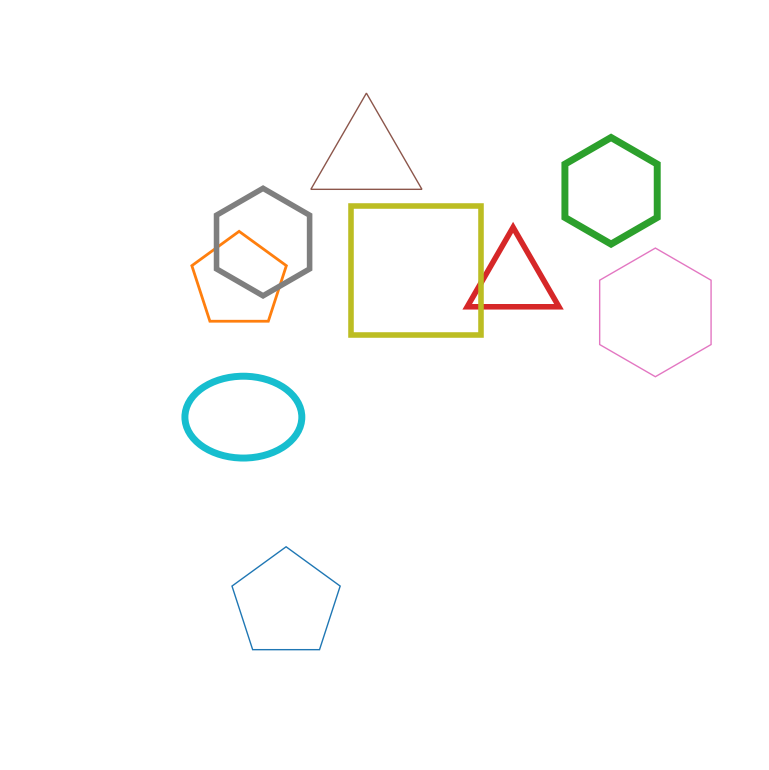[{"shape": "pentagon", "thickness": 0.5, "radius": 0.37, "center": [0.372, 0.216]}, {"shape": "pentagon", "thickness": 1, "radius": 0.32, "center": [0.311, 0.635]}, {"shape": "hexagon", "thickness": 2.5, "radius": 0.35, "center": [0.794, 0.752]}, {"shape": "triangle", "thickness": 2, "radius": 0.34, "center": [0.666, 0.636]}, {"shape": "triangle", "thickness": 0.5, "radius": 0.42, "center": [0.476, 0.796]}, {"shape": "hexagon", "thickness": 0.5, "radius": 0.42, "center": [0.851, 0.594]}, {"shape": "hexagon", "thickness": 2, "radius": 0.35, "center": [0.342, 0.686]}, {"shape": "square", "thickness": 2, "radius": 0.42, "center": [0.54, 0.648]}, {"shape": "oval", "thickness": 2.5, "radius": 0.38, "center": [0.316, 0.458]}]